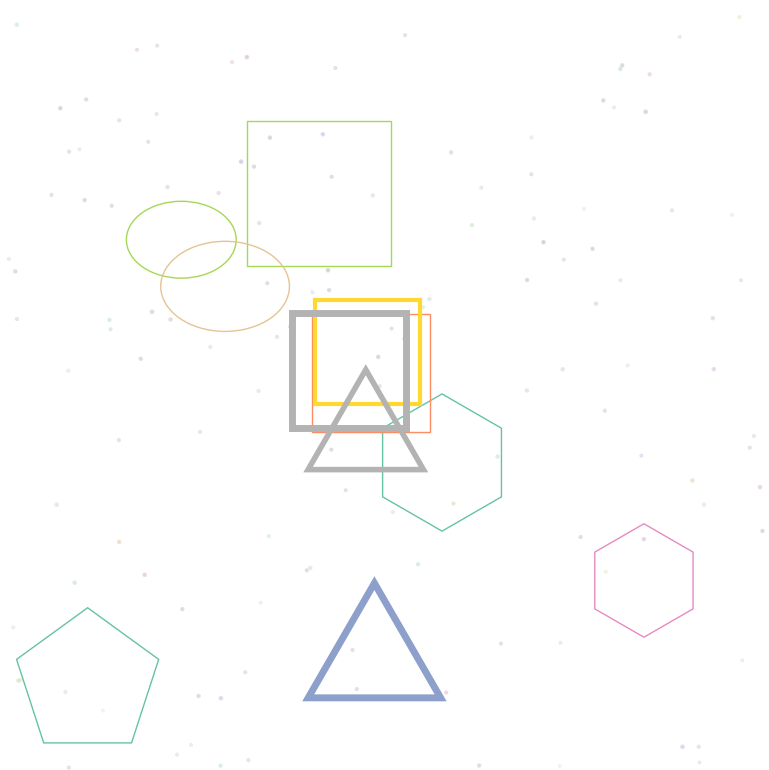[{"shape": "hexagon", "thickness": 0.5, "radius": 0.45, "center": [0.574, 0.399]}, {"shape": "pentagon", "thickness": 0.5, "radius": 0.49, "center": [0.114, 0.114]}, {"shape": "square", "thickness": 0.5, "radius": 0.38, "center": [0.482, 0.516]}, {"shape": "triangle", "thickness": 2.5, "radius": 0.5, "center": [0.486, 0.143]}, {"shape": "hexagon", "thickness": 0.5, "radius": 0.37, "center": [0.836, 0.246]}, {"shape": "square", "thickness": 0.5, "radius": 0.47, "center": [0.414, 0.749]}, {"shape": "oval", "thickness": 0.5, "radius": 0.36, "center": [0.235, 0.689]}, {"shape": "square", "thickness": 1.5, "radius": 0.34, "center": [0.477, 0.543]}, {"shape": "oval", "thickness": 0.5, "radius": 0.42, "center": [0.292, 0.628]}, {"shape": "square", "thickness": 2.5, "radius": 0.37, "center": [0.453, 0.519]}, {"shape": "triangle", "thickness": 2, "radius": 0.43, "center": [0.475, 0.433]}]